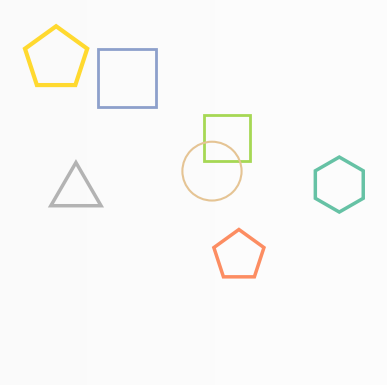[{"shape": "hexagon", "thickness": 2.5, "radius": 0.36, "center": [0.876, 0.521]}, {"shape": "pentagon", "thickness": 2.5, "radius": 0.34, "center": [0.617, 0.336]}, {"shape": "square", "thickness": 2, "radius": 0.38, "center": [0.328, 0.797]}, {"shape": "square", "thickness": 2, "radius": 0.3, "center": [0.586, 0.641]}, {"shape": "pentagon", "thickness": 3, "radius": 0.42, "center": [0.145, 0.847]}, {"shape": "circle", "thickness": 1.5, "radius": 0.38, "center": [0.547, 0.556]}, {"shape": "triangle", "thickness": 2.5, "radius": 0.37, "center": [0.196, 0.503]}]